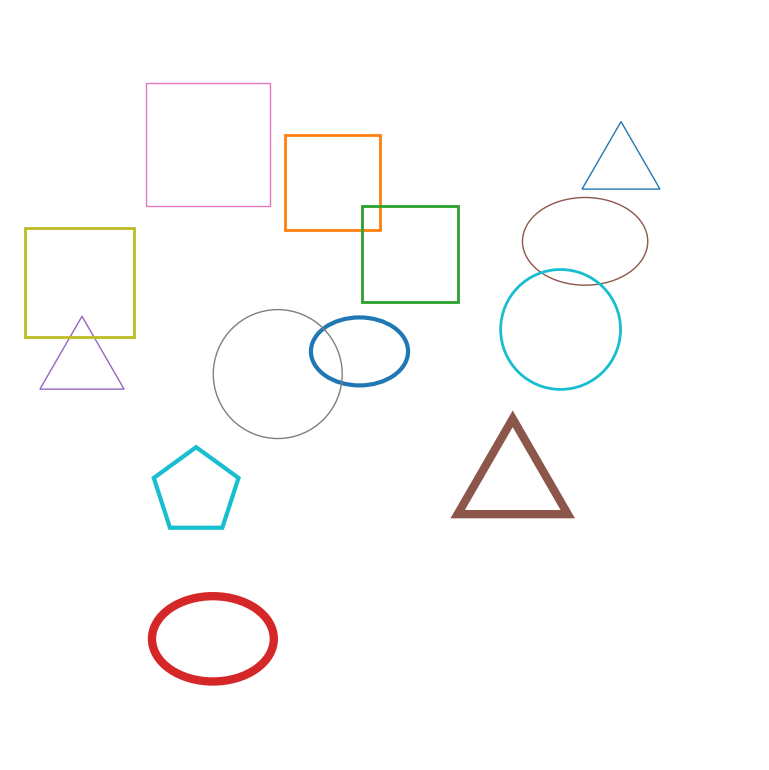[{"shape": "oval", "thickness": 1.5, "radius": 0.32, "center": [0.467, 0.544]}, {"shape": "triangle", "thickness": 0.5, "radius": 0.29, "center": [0.807, 0.784]}, {"shape": "square", "thickness": 1, "radius": 0.31, "center": [0.432, 0.763]}, {"shape": "square", "thickness": 1, "radius": 0.31, "center": [0.533, 0.67]}, {"shape": "oval", "thickness": 3, "radius": 0.4, "center": [0.276, 0.17]}, {"shape": "triangle", "thickness": 0.5, "radius": 0.32, "center": [0.106, 0.526]}, {"shape": "oval", "thickness": 0.5, "radius": 0.41, "center": [0.76, 0.687]}, {"shape": "triangle", "thickness": 3, "radius": 0.41, "center": [0.666, 0.374]}, {"shape": "square", "thickness": 0.5, "radius": 0.4, "center": [0.27, 0.812]}, {"shape": "circle", "thickness": 0.5, "radius": 0.42, "center": [0.361, 0.514]}, {"shape": "square", "thickness": 1, "radius": 0.35, "center": [0.103, 0.633]}, {"shape": "pentagon", "thickness": 1.5, "radius": 0.29, "center": [0.255, 0.361]}, {"shape": "circle", "thickness": 1, "radius": 0.39, "center": [0.728, 0.572]}]